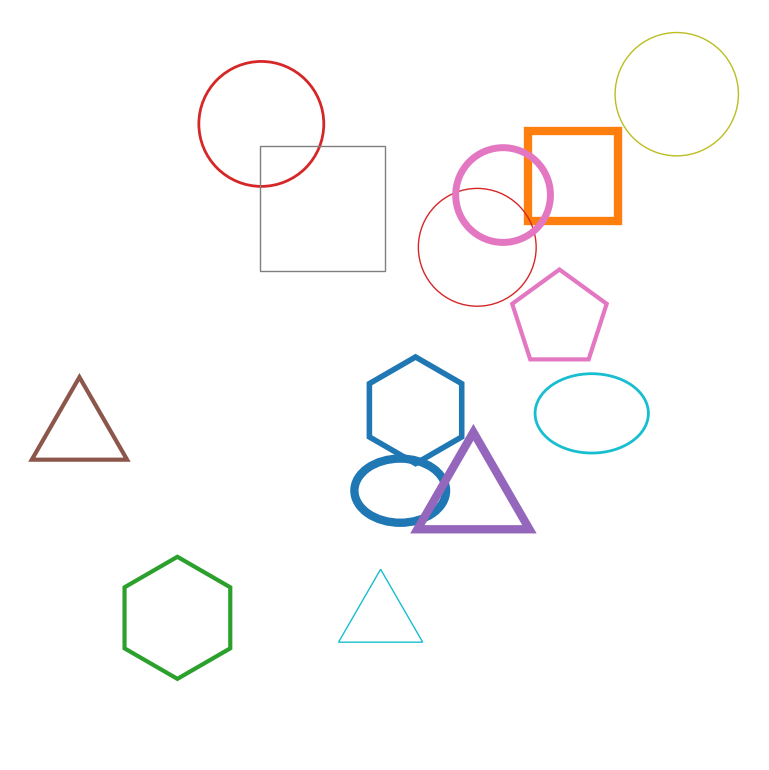[{"shape": "hexagon", "thickness": 2, "radius": 0.35, "center": [0.54, 0.467]}, {"shape": "oval", "thickness": 3, "radius": 0.3, "center": [0.52, 0.363]}, {"shape": "square", "thickness": 3, "radius": 0.29, "center": [0.744, 0.771]}, {"shape": "hexagon", "thickness": 1.5, "radius": 0.4, "center": [0.23, 0.198]}, {"shape": "circle", "thickness": 1, "radius": 0.41, "center": [0.339, 0.839]}, {"shape": "circle", "thickness": 0.5, "radius": 0.38, "center": [0.62, 0.679]}, {"shape": "triangle", "thickness": 3, "radius": 0.42, "center": [0.615, 0.355]}, {"shape": "triangle", "thickness": 1.5, "radius": 0.36, "center": [0.103, 0.439]}, {"shape": "circle", "thickness": 2.5, "radius": 0.31, "center": [0.653, 0.747]}, {"shape": "pentagon", "thickness": 1.5, "radius": 0.32, "center": [0.727, 0.585]}, {"shape": "square", "thickness": 0.5, "radius": 0.41, "center": [0.418, 0.729]}, {"shape": "circle", "thickness": 0.5, "radius": 0.4, "center": [0.879, 0.878]}, {"shape": "oval", "thickness": 1, "radius": 0.37, "center": [0.768, 0.463]}, {"shape": "triangle", "thickness": 0.5, "radius": 0.32, "center": [0.494, 0.198]}]